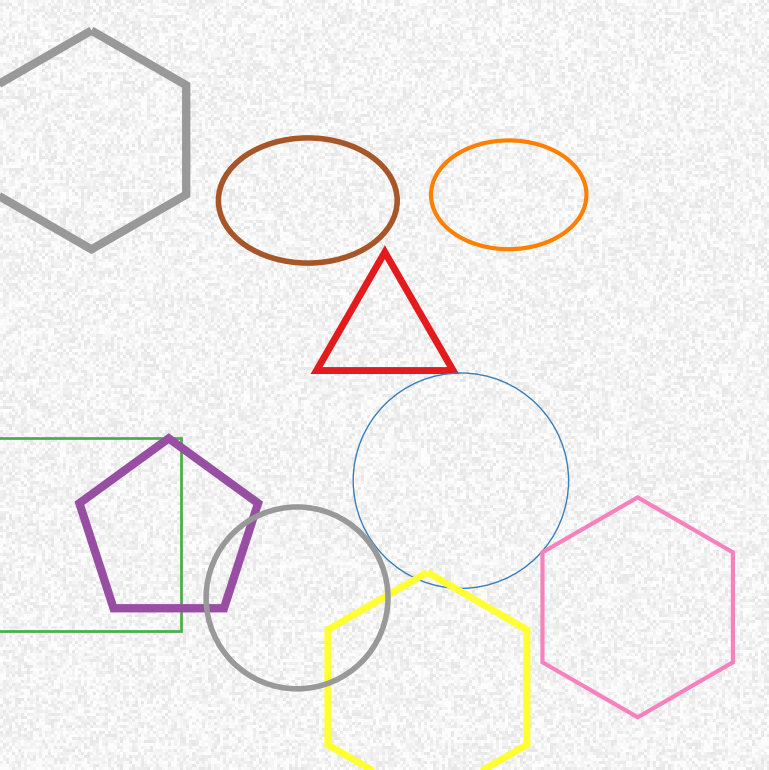[{"shape": "triangle", "thickness": 2.5, "radius": 0.51, "center": [0.5, 0.57]}, {"shape": "circle", "thickness": 0.5, "radius": 0.7, "center": [0.599, 0.376]}, {"shape": "square", "thickness": 1, "radius": 0.63, "center": [0.11, 0.306]}, {"shape": "pentagon", "thickness": 3, "radius": 0.61, "center": [0.219, 0.309]}, {"shape": "oval", "thickness": 1.5, "radius": 0.5, "center": [0.661, 0.747]}, {"shape": "hexagon", "thickness": 2.5, "radius": 0.75, "center": [0.555, 0.107]}, {"shape": "oval", "thickness": 2, "radius": 0.58, "center": [0.4, 0.74]}, {"shape": "hexagon", "thickness": 1.5, "radius": 0.71, "center": [0.828, 0.211]}, {"shape": "circle", "thickness": 2, "radius": 0.59, "center": [0.386, 0.224]}, {"shape": "hexagon", "thickness": 3, "radius": 0.71, "center": [0.119, 0.818]}]